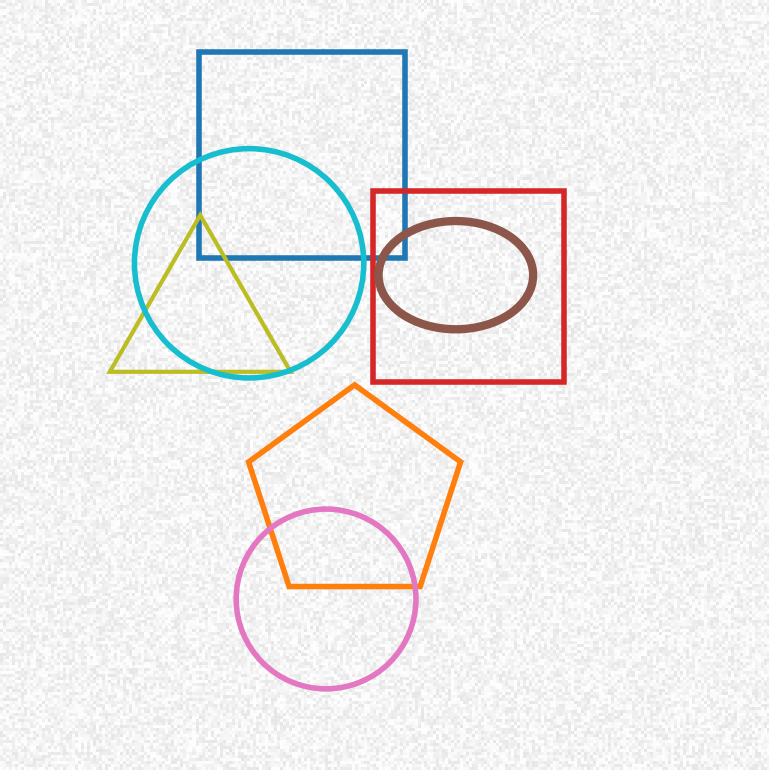[{"shape": "square", "thickness": 2, "radius": 0.67, "center": [0.392, 0.798]}, {"shape": "pentagon", "thickness": 2, "radius": 0.72, "center": [0.461, 0.355]}, {"shape": "square", "thickness": 2, "radius": 0.62, "center": [0.608, 0.628]}, {"shape": "oval", "thickness": 3, "radius": 0.5, "center": [0.592, 0.643]}, {"shape": "circle", "thickness": 2, "radius": 0.58, "center": [0.423, 0.222]}, {"shape": "triangle", "thickness": 1.5, "radius": 0.68, "center": [0.26, 0.585]}, {"shape": "circle", "thickness": 2, "radius": 0.74, "center": [0.324, 0.658]}]